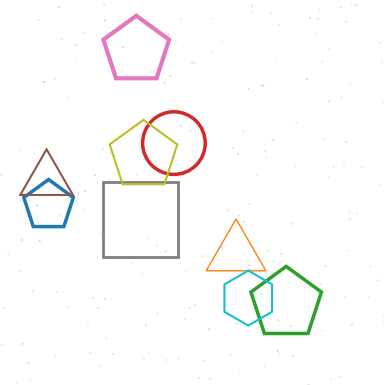[{"shape": "pentagon", "thickness": 2.5, "radius": 0.34, "center": [0.126, 0.466]}, {"shape": "triangle", "thickness": 1, "radius": 0.45, "center": [0.613, 0.341]}, {"shape": "pentagon", "thickness": 2.5, "radius": 0.48, "center": [0.743, 0.212]}, {"shape": "circle", "thickness": 2.5, "radius": 0.41, "center": [0.452, 0.628]}, {"shape": "triangle", "thickness": 1.5, "radius": 0.4, "center": [0.121, 0.533]}, {"shape": "pentagon", "thickness": 3, "radius": 0.45, "center": [0.354, 0.869]}, {"shape": "square", "thickness": 2, "radius": 0.49, "center": [0.365, 0.429]}, {"shape": "pentagon", "thickness": 1.5, "radius": 0.46, "center": [0.373, 0.596]}, {"shape": "hexagon", "thickness": 1.5, "radius": 0.36, "center": [0.645, 0.226]}]